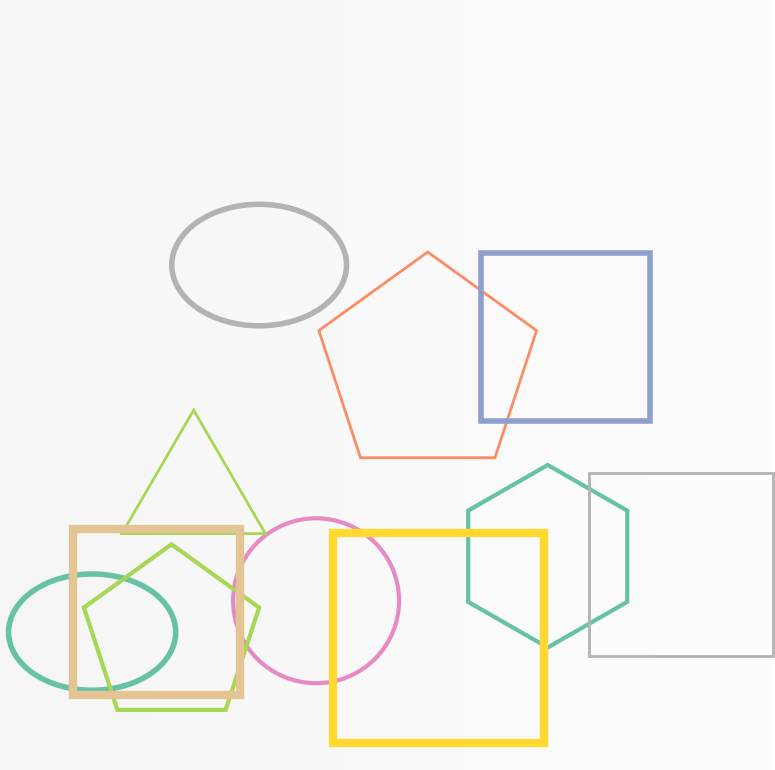[{"shape": "hexagon", "thickness": 1.5, "radius": 0.59, "center": [0.707, 0.278]}, {"shape": "oval", "thickness": 2, "radius": 0.54, "center": [0.119, 0.179]}, {"shape": "pentagon", "thickness": 1, "radius": 0.74, "center": [0.552, 0.525]}, {"shape": "square", "thickness": 2, "radius": 0.54, "center": [0.73, 0.562]}, {"shape": "circle", "thickness": 1.5, "radius": 0.54, "center": [0.408, 0.22]}, {"shape": "triangle", "thickness": 1, "radius": 0.53, "center": [0.25, 0.36]}, {"shape": "pentagon", "thickness": 1.5, "radius": 0.59, "center": [0.221, 0.174]}, {"shape": "square", "thickness": 3, "radius": 0.68, "center": [0.566, 0.172]}, {"shape": "square", "thickness": 3, "radius": 0.54, "center": [0.202, 0.206]}, {"shape": "square", "thickness": 1, "radius": 0.6, "center": [0.879, 0.267]}, {"shape": "oval", "thickness": 2, "radius": 0.56, "center": [0.334, 0.656]}]